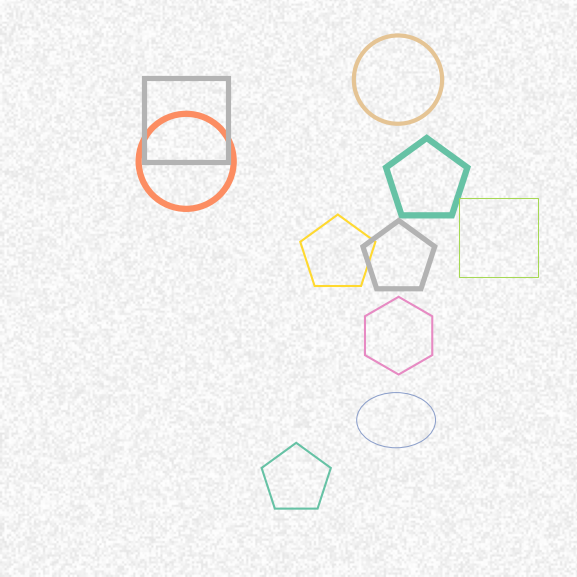[{"shape": "pentagon", "thickness": 3, "radius": 0.37, "center": [0.739, 0.686]}, {"shape": "pentagon", "thickness": 1, "radius": 0.31, "center": [0.513, 0.169]}, {"shape": "circle", "thickness": 3, "radius": 0.41, "center": [0.322, 0.72]}, {"shape": "oval", "thickness": 0.5, "radius": 0.34, "center": [0.686, 0.272]}, {"shape": "hexagon", "thickness": 1, "radius": 0.34, "center": [0.69, 0.418]}, {"shape": "square", "thickness": 0.5, "radius": 0.34, "center": [0.863, 0.588]}, {"shape": "pentagon", "thickness": 1, "radius": 0.34, "center": [0.585, 0.559]}, {"shape": "circle", "thickness": 2, "radius": 0.38, "center": [0.689, 0.861]}, {"shape": "square", "thickness": 2.5, "radius": 0.36, "center": [0.322, 0.792]}, {"shape": "pentagon", "thickness": 2.5, "radius": 0.33, "center": [0.691, 0.552]}]